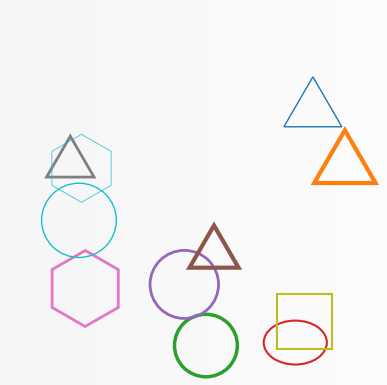[{"shape": "triangle", "thickness": 1, "radius": 0.43, "center": [0.807, 0.714]}, {"shape": "triangle", "thickness": 3, "radius": 0.46, "center": [0.89, 0.57]}, {"shape": "circle", "thickness": 2.5, "radius": 0.41, "center": [0.531, 0.102]}, {"shape": "oval", "thickness": 1.5, "radius": 0.41, "center": [0.762, 0.11]}, {"shape": "circle", "thickness": 2, "radius": 0.44, "center": [0.476, 0.261]}, {"shape": "triangle", "thickness": 3, "radius": 0.37, "center": [0.552, 0.341]}, {"shape": "hexagon", "thickness": 2, "radius": 0.49, "center": [0.22, 0.251]}, {"shape": "triangle", "thickness": 2, "radius": 0.35, "center": [0.181, 0.575]}, {"shape": "square", "thickness": 1.5, "radius": 0.36, "center": [0.786, 0.164]}, {"shape": "hexagon", "thickness": 0.5, "radius": 0.44, "center": [0.21, 0.563]}, {"shape": "circle", "thickness": 1, "radius": 0.48, "center": [0.204, 0.428]}]